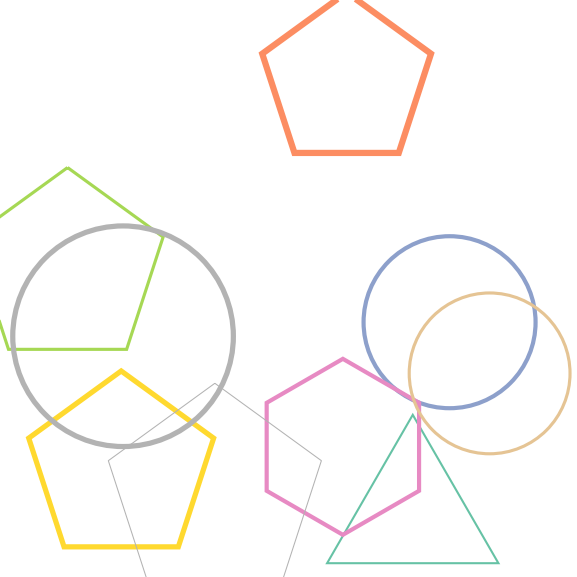[{"shape": "triangle", "thickness": 1, "radius": 0.86, "center": [0.715, 0.11]}, {"shape": "pentagon", "thickness": 3, "radius": 0.77, "center": [0.6, 0.859]}, {"shape": "circle", "thickness": 2, "radius": 0.74, "center": [0.778, 0.441]}, {"shape": "hexagon", "thickness": 2, "radius": 0.76, "center": [0.594, 0.225]}, {"shape": "pentagon", "thickness": 1.5, "radius": 0.87, "center": [0.117, 0.535]}, {"shape": "pentagon", "thickness": 2.5, "radius": 0.84, "center": [0.21, 0.188]}, {"shape": "circle", "thickness": 1.5, "radius": 0.7, "center": [0.848, 0.353]}, {"shape": "pentagon", "thickness": 0.5, "radius": 0.97, "center": [0.372, 0.141]}, {"shape": "circle", "thickness": 2.5, "radius": 0.96, "center": [0.213, 0.417]}]